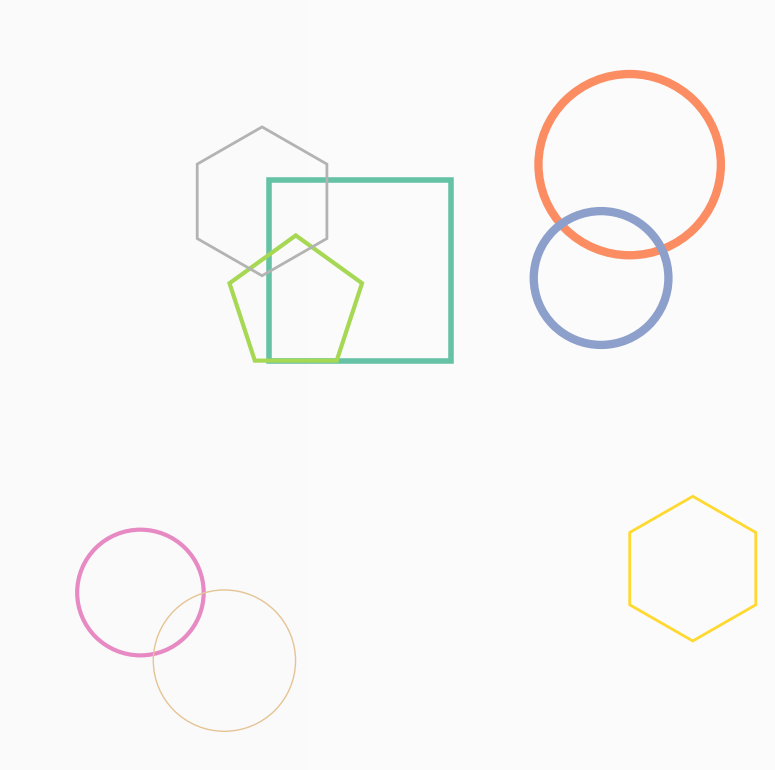[{"shape": "square", "thickness": 2, "radius": 0.59, "center": [0.465, 0.649]}, {"shape": "circle", "thickness": 3, "radius": 0.59, "center": [0.812, 0.786]}, {"shape": "circle", "thickness": 3, "radius": 0.43, "center": [0.776, 0.639]}, {"shape": "circle", "thickness": 1.5, "radius": 0.41, "center": [0.181, 0.23]}, {"shape": "pentagon", "thickness": 1.5, "radius": 0.45, "center": [0.382, 0.604]}, {"shape": "hexagon", "thickness": 1, "radius": 0.47, "center": [0.894, 0.262]}, {"shape": "circle", "thickness": 0.5, "radius": 0.46, "center": [0.29, 0.142]}, {"shape": "hexagon", "thickness": 1, "radius": 0.48, "center": [0.338, 0.739]}]